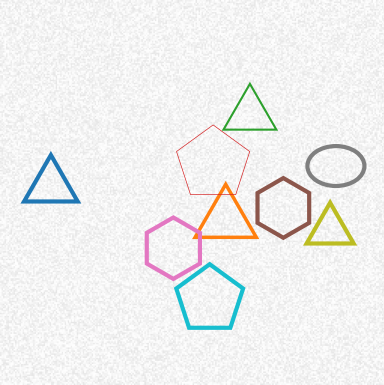[{"shape": "triangle", "thickness": 3, "radius": 0.4, "center": [0.132, 0.517]}, {"shape": "triangle", "thickness": 2.5, "radius": 0.46, "center": [0.586, 0.429]}, {"shape": "triangle", "thickness": 1.5, "radius": 0.4, "center": [0.649, 0.703]}, {"shape": "pentagon", "thickness": 0.5, "radius": 0.5, "center": [0.554, 0.576]}, {"shape": "hexagon", "thickness": 3, "radius": 0.39, "center": [0.736, 0.46]}, {"shape": "hexagon", "thickness": 3, "radius": 0.4, "center": [0.45, 0.355]}, {"shape": "oval", "thickness": 3, "radius": 0.37, "center": [0.873, 0.569]}, {"shape": "triangle", "thickness": 3, "radius": 0.35, "center": [0.857, 0.403]}, {"shape": "pentagon", "thickness": 3, "radius": 0.46, "center": [0.545, 0.222]}]